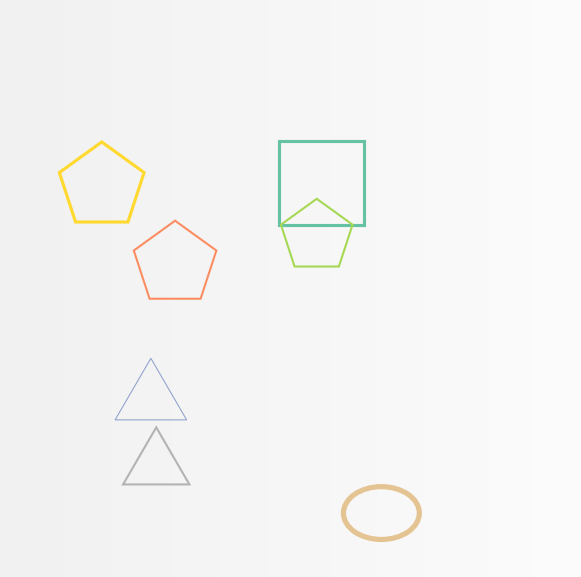[{"shape": "square", "thickness": 1.5, "radius": 0.37, "center": [0.553, 0.682]}, {"shape": "pentagon", "thickness": 1, "radius": 0.37, "center": [0.301, 0.542]}, {"shape": "triangle", "thickness": 0.5, "radius": 0.36, "center": [0.26, 0.308]}, {"shape": "pentagon", "thickness": 1, "radius": 0.32, "center": [0.545, 0.59]}, {"shape": "pentagon", "thickness": 1.5, "radius": 0.38, "center": [0.175, 0.677]}, {"shape": "oval", "thickness": 2.5, "radius": 0.33, "center": [0.656, 0.111]}, {"shape": "triangle", "thickness": 1, "radius": 0.33, "center": [0.269, 0.193]}]